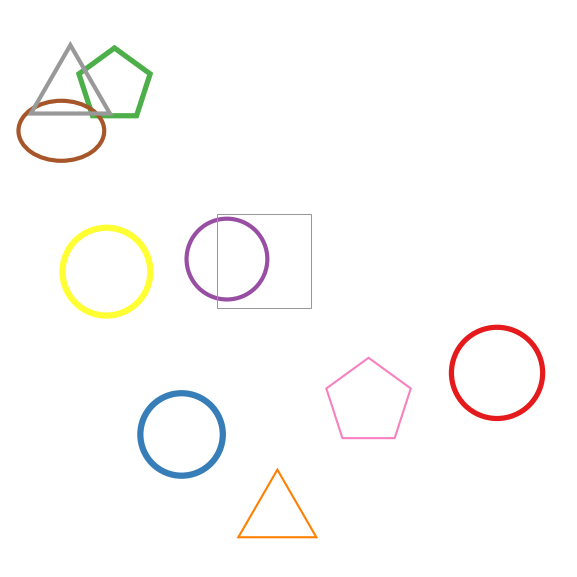[{"shape": "circle", "thickness": 2.5, "radius": 0.39, "center": [0.861, 0.353]}, {"shape": "circle", "thickness": 3, "radius": 0.36, "center": [0.314, 0.247]}, {"shape": "pentagon", "thickness": 2.5, "radius": 0.32, "center": [0.198, 0.851]}, {"shape": "circle", "thickness": 2, "radius": 0.35, "center": [0.393, 0.551]}, {"shape": "triangle", "thickness": 1, "radius": 0.39, "center": [0.48, 0.108]}, {"shape": "circle", "thickness": 3, "radius": 0.38, "center": [0.184, 0.529]}, {"shape": "oval", "thickness": 2, "radius": 0.37, "center": [0.106, 0.773]}, {"shape": "pentagon", "thickness": 1, "radius": 0.38, "center": [0.638, 0.303]}, {"shape": "triangle", "thickness": 2, "radius": 0.39, "center": [0.122, 0.842]}, {"shape": "square", "thickness": 0.5, "radius": 0.41, "center": [0.457, 0.547]}]